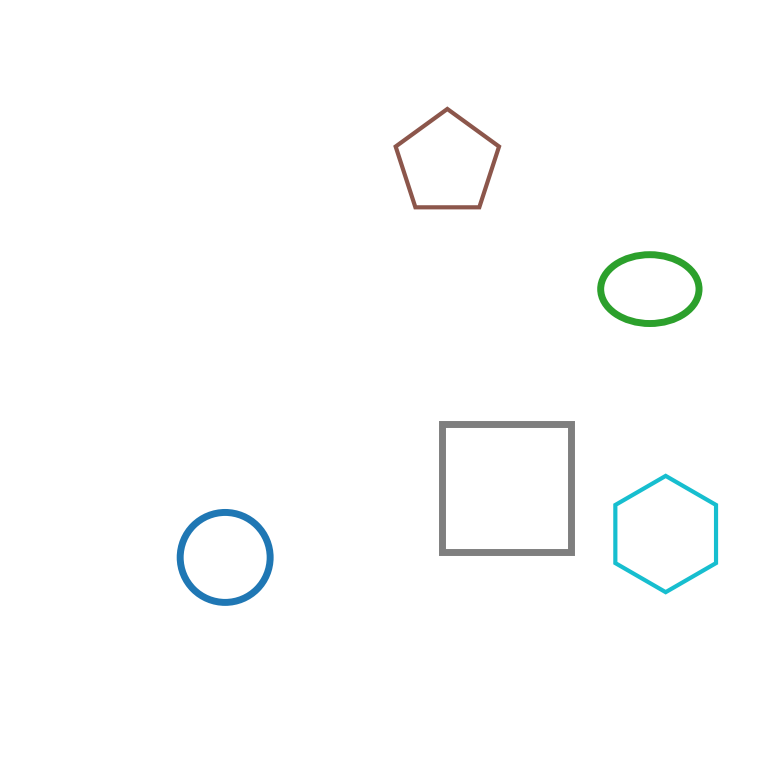[{"shape": "circle", "thickness": 2.5, "radius": 0.29, "center": [0.292, 0.276]}, {"shape": "oval", "thickness": 2.5, "radius": 0.32, "center": [0.844, 0.625]}, {"shape": "pentagon", "thickness": 1.5, "radius": 0.35, "center": [0.581, 0.788]}, {"shape": "square", "thickness": 2.5, "radius": 0.42, "center": [0.658, 0.366]}, {"shape": "hexagon", "thickness": 1.5, "radius": 0.38, "center": [0.865, 0.306]}]